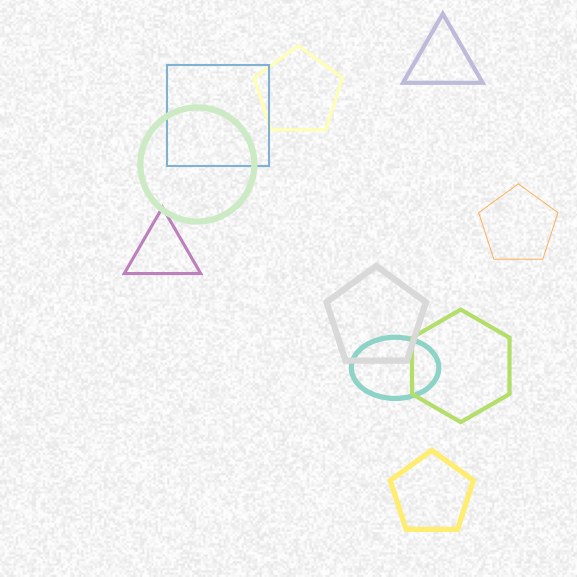[{"shape": "oval", "thickness": 2.5, "radius": 0.38, "center": [0.684, 0.362]}, {"shape": "pentagon", "thickness": 1.5, "radius": 0.4, "center": [0.517, 0.839]}, {"shape": "triangle", "thickness": 2, "radius": 0.4, "center": [0.767, 0.896]}, {"shape": "square", "thickness": 1, "radius": 0.44, "center": [0.377, 0.799]}, {"shape": "pentagon", "thickness": 0.5, "radius": 0.36, "center": [0.898, 0.609]}, {"shape": "hexagon", "thickness": 2, "radius": 0.49, "center": [0.798, 0.366]}, {"shape": "pentagon", "thickness": 3, "radius": 0.45, "center": [0.651, 0.448]}, {"shape": "triangle", "thickness": 1.5, "radius": 0.38, "center": [0.281, 0.564]}, {"shape": "circle", "thickness": 3, "radius": 0.49, "center": [0.342, 0.714]}, {"shape": "pentagon", "thickness": 2.5, "radius": 0.38, "center": [0.748, 0.144]}]